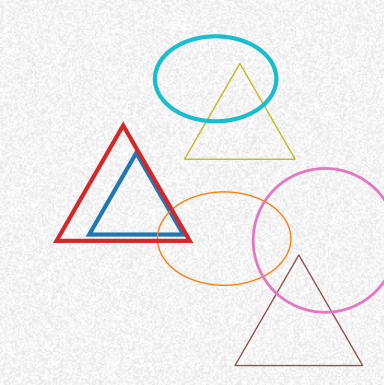[{"shape": "triangle", "thickness": 3, "radius": 0.71, "center": [0.354, 0.461]}, {"shape": "oval", "thickness": 1, "radius": 0.87, "center": [0.582, 0.38]}, {"shape": "triangle", "thickness": 3, "radius": 1.0, "center": [0.32, 0.474]}, {"shape": "triangle", "thickness": 1, "radius": 0.96, "center": [0.776, 0.146]}, {"shape": "circle", "thickness": 2, "radius": 0.93, "center": [0.844, 0.376]}, {"shape": "triangle", "thickness": 1, "radius": 0.83, "center": [0.623, 0.669]}, {"shape": "oval", "thickness": 3, "radius": 0.79, "center": [0.56, 0.795]}]